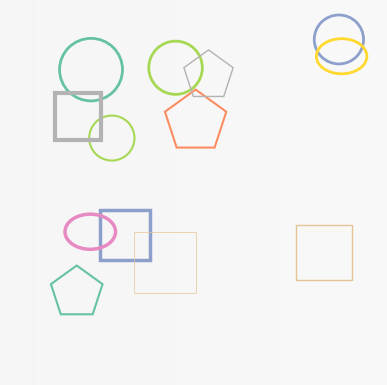[{"shape": "pentagon", "thickness": 1.5, "radius": 0.35, "center": [0.198, 0.24]}, {"shape": "circle", "thickness": 2, "radius": 0.41, "center": [0.235, 0.819]}, {"shape": "pentagon", "thickness": 1.5, "radius": 0.42, "center": [0.505, 0.684]}, {"shape": "square", "thickness": 2.5, "radius": 0.32, "center": [0.323, 0.389]}, {"shape": "circle", "thickness": 2, "radius": 0.32, "center": [0.875, 0.898]}, {"shape": "oval", "thickness": 2.5, "radius": 0.33, "center": [0.233, 0.398]}, {"shape": "circle", "thickness": 1.5, "radius": 0.29, "center": [0.289, 0.641]}, {"shape": "circle", "thickness": 2, "radius": 0.35, "center": [0.453, 0.824]}, {"shape": "oval", "thickness": 2, "radius": 0.33, "center": [0.882, 0.854]}, {"shape": "square", "thickness": 1, "radius": 0.36, "center": [0.836, 0.344]}, {"shape": "square", "thickness": 0.5, "radius": 0.4, "center": [0.426, 0.318]}, {"shape": "square", "thickness": 3, "radius": 0.3, "center": [0.201, 0.698]}, {"shape": "pentagon", "thickness": 1, "radius": 0.33, "center": [0.538, 0.804]}]